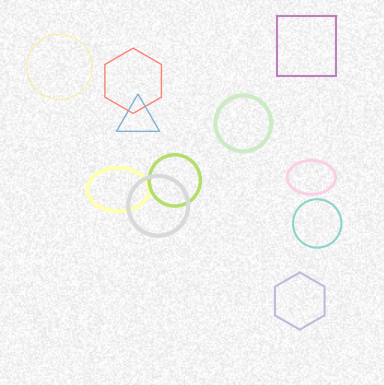[{"shape": "circle", "thickness": 1.5, "radius": 0.31, "center": [0.824, 0.42]}, {"shape": "oval", "thickness": 3, "radius": 0.4, "center": [0.307, 0.508]}, {"shape": "hexagon", "thickness": 1.5, "radius": 0.37, "center": [0.779, 0.218]}, {"shape": "hexagon", "thickness": 1, "radius": 0.42, "center": [0.346, 0.79]}, {"shape": "triangle", "thickness": 1, "radius": 0.32, "center": [0.358, 0.691]}, {"shape": "circle", "thickness": 2.5, "radius": 0.33, "center": [0.454, 0.531]}, {"shape": "oval", "thickness": 2, "radius": 0.31, "center": [0.809, 0.539]}, {"shape": "circle", "thickness": 3, "radius": 0.39, "center": [0.411, 0.466]}, {"shape": "square", "thickness": 1.5, "radius": 0.39, "center": [0.796, 0.881]}, {"shape": "circle", "thickness": 3, "radius": 0.36, "center": [0.632, 0.68]}, {"shape": "circle", "thickness": 0.5, "radius": 0.42, "center": [0.155, 0.826]}]